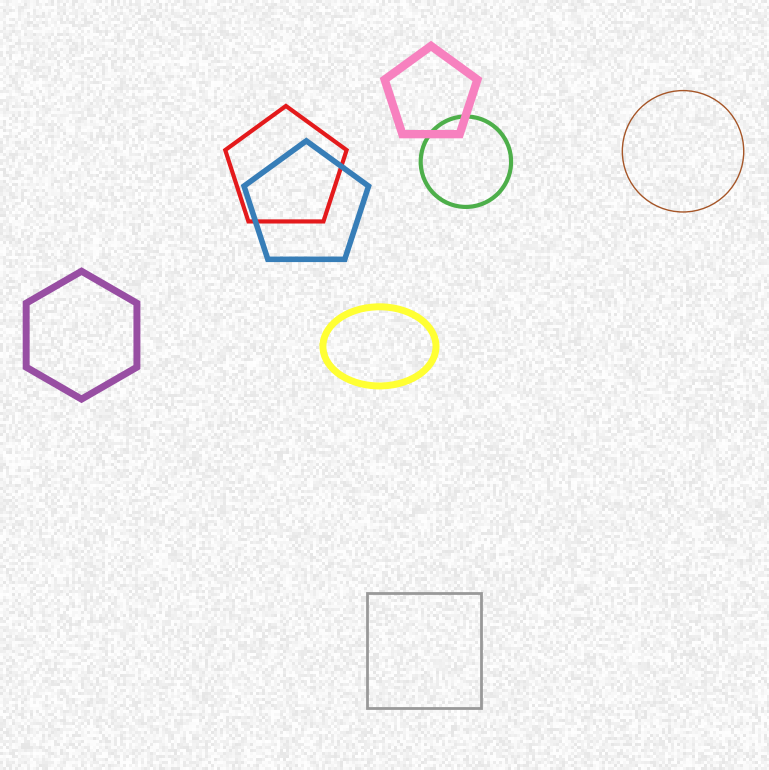[{"shape": "pentagon", "thickness": 1.5, "radius": 0.41, "center": [0.371, 0.779]}, {"shape": "pentagon", "thickness": 2, "radius": 0.43, "center": [0.398, 0.732]}, {"shape": "circle", "thickness": 1.5, "radius": 0.29, "center": [0.605, 0.79]}, {"shape": "hexagon", "thickness": 2.5, "radius": 0.42, "center": [0.106, 0.565]}, {"shape": "oval", "thickness": 2.5, "radius": 0.37, "center": [0.493, 0.55]}, {"shape": "circle", "thickness": 0.5, "radius": 0.39, "center": [0.887, 0.804]}, {"shape": "pentagon", "thickness": 3, "radius": 0.32, "center": [0.56, 0.877]}, {"shape": "square", "thickness": 1, "radius": 0.37, "center": [0.551, 0.156]}]